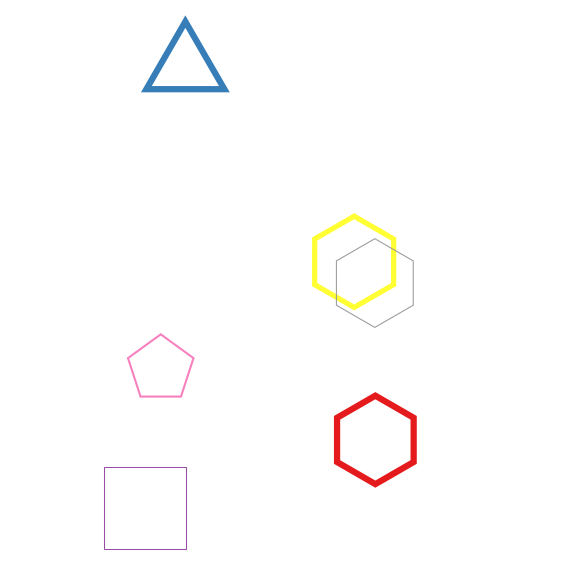[{"shape": "hexagon", "thickness": 3, "radius": 0.38, "center": [0.65, 0.237]}, {"shape": "triangle", "thickness": 3, "radius": 0.39, "center": [0.321, 0.884]}, {"shape": "square", "thickness": 0.5, "radius": 0.36, "center": [0.251, 0.119]}, {"shape": "hexagon", "thickness": 2.5, "radius": 0.39, "center": [0.613, 0.546]}, {"shape": "pentagon", "thickness": 1, "radius": 0.3, "center": [0.278, 0.361]}, {"shape": "hexagon", "thickness": 0.5, "radius": 0.38, "center": [0.649, 0.509]}]